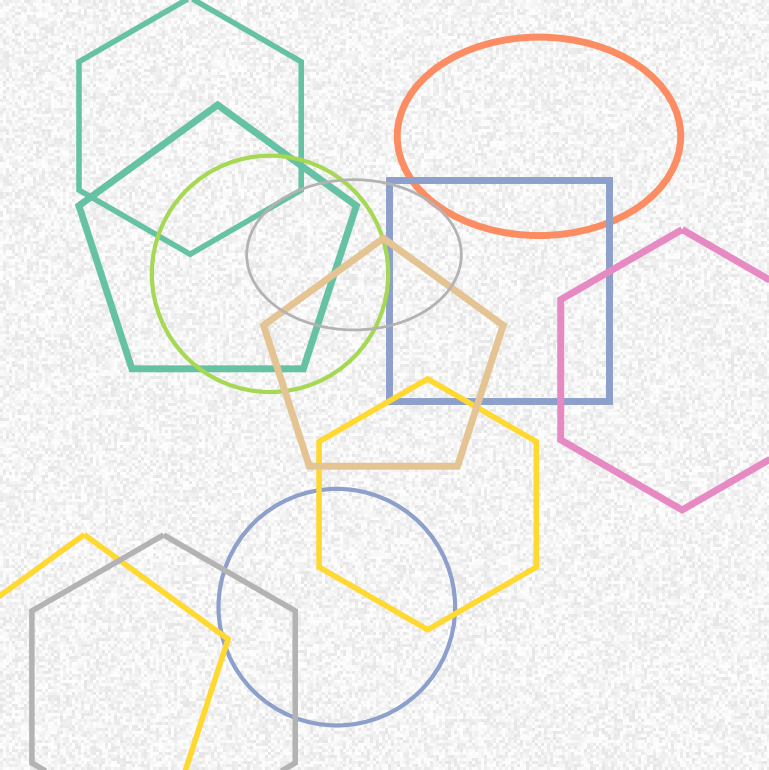[{"shape": "pentagon", "thickness": 2.5, "radius": 0.95, "center": [0.283, 0.674]}, {"shape": "hexagon", "thickness": 2, "radius": 0.83, "center": [0.247, 0.836]}, {"shape": "oval", "thickness": 2.5, "radius": 0.92, "center": [0.7, 0.823]}, {"shape": "square", "thickness": 2.5, "radius": 0.72, "center": [0.648, 0.623]}, {"shape": "circle", "thickness": 1.5, "radius": 0.77, "center": [0.437, 0.212]}, {"shape": "hexagon", "thickness": 2.5, "radius": 0.91, "center": [0.886, 0.52]}, {"shape": "circle", "thickness": 1.5, "radius": 0.77, "center": [0.351, 0.644]}, {"shape": "pentagon", "thickness": 2, "radius": 0.98, "center": [0.109, 0.109]}, {"shape": "hexagon", "thickness": 2, "radius": 0.81, "center": [0.555, 0.345]}, {"shape": "pentagon", "thickness": 2.5, "radius": 0.82, "center": [0.498, 0.527]}, {"shape": "oval", "thickness": 1, "radius": 0.7, "center": [0.46, 0.669]}, {"shape": "hexagon", "thickness": 2, "radius": 0.99, "center": [0.212, 0.108]}]